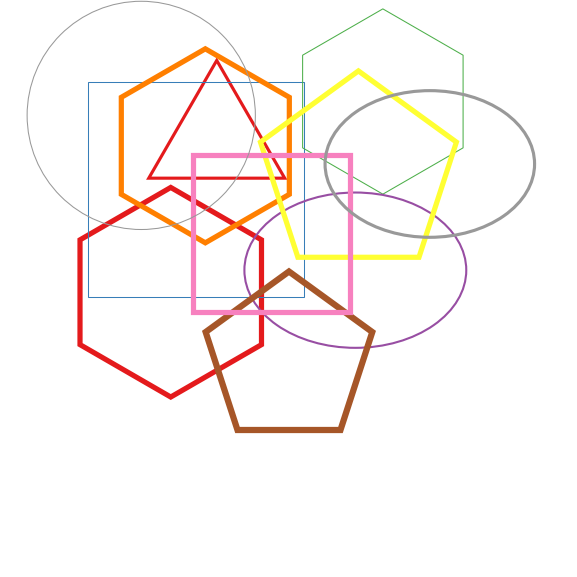[{"shape": "triangle", "thickness": 1.5, "radius": 0.68, "center": [0.375, 0.759]}, {"shape": "hexagon", "thickness": 2.5, "radius": 0.91, "center": [0.296, 0.493]}, {"shape": "square", "thickness": 0.5, "radius": 0.93, "center": [0.34, 0.671]}, {"shape": "hexagon", "thickness": 0.5, "radius": 0.8, "center": [0.663, 0.823]}, {"shape": "oval", "thickness": 1, "radius": 0.96, "center": [0.615, 0.531]}, {"shape": "hexagon", "thickness": 2.5, "radius": 0.84, "center": [0.356, 0.747]}, {"shape": "pentagon", "thickness": 2.5, "radius": 0.89, "center": [0.621, 0.698]}, {"shape": "pentagon", "thickness": 3, "radius": 0.76, "center": [0.5, 0.377]}, {"shape": "square", "thickness": 2.5, "radius": 0.68, "center": [0.47, 0.594]}, {"shape": "circle", "thickness": 0.5, "radius": 0.99, "center": [0.245, 0.799]}, {"shape": "oval", "thickness": 1.5, "radius": 0.91, "center": [0.744, 0.715]}]